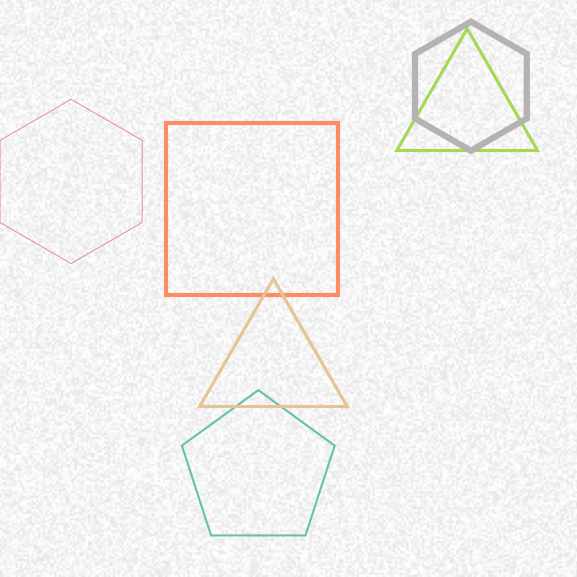[{"shape": "pentagon", "thickness": 1, "radius": 0.7, "center": [0.447, 0.185]}, {"shape": "square", "thickness": 2, "radius": 0.74, "center": [0.436, 0.637]}, {"shape": "hexagon", "thickness": 0.5, "radius": 0.71, "center": [0.123, 0.685]}, {"shape": "triangle", "thickness": 1.5, "radius": 0.7, "center": [0.809, 0.809]}, {"shape": "triangle", "thickness": 1.5, "radius": 0.74, "center": [0.473, 0.369]}, {"shape": "hexagon", "thickness": 3, "radius": 0.56, "center": [0.815, 0.85]}]